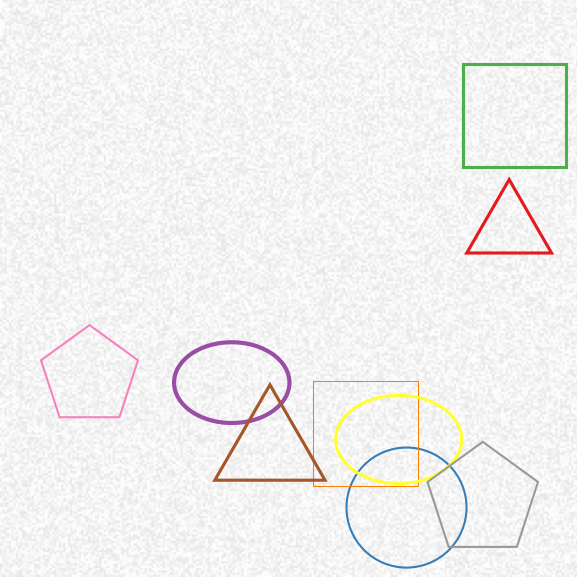[{"shape": "triangle", "thickness": 1.5, "radius": 0.42, "center": [0.882, 0.603]}, {"shape": "circle", "thickness": 1, "radius": 0.52, "center": [0.704, 0.12]}, {"shape": "square", "thickness": 1.5, "radius": 0.45, "center": [0.891, 0.799]}, {"shape": "oval", "thickness": 2, "radius": 0.5, "center": [0.401, 0.337]}, {"shape": "square", "thickness": 0.5, "radius": 0.45, "center": [0.633, 0.249]}, {"shape": "oval", "thickness": 1.5, "radius": 0.55, "center": [0.69, 0.238]}, {"shape": "triangle", "thickness": 1.5, "radius": 0.55, "center": [0.467, 0.223]}, {"shape": "pentagon", "thickness": 1, "radius": 0.44, "center": [0.155, 0.348]}, {"shape": "pentagon", "thickness": 1, "radius": 0.5, "center": [0.836, 0.133]}]